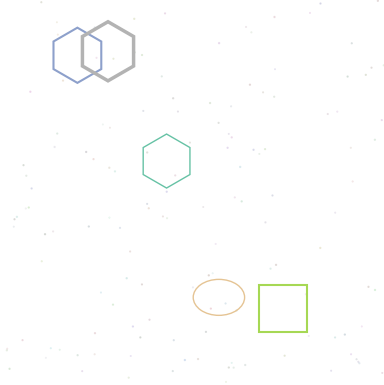[{"shape": "hexagon", "thickness": 1, "radius": 0.35, "center": [0.433, 0.582]}, {"shape": "hexagon", "thickness": 1.5, "radius": 0.36, "center": [0.201, 0.856]}, {"shape": "square", "thickness": 1.5, "radius": 0.31, "center": [0.735, 0.198]}, {"shape": "oval", "thickness": 1, "radius": 0.33, "center": [0.569, 0.228]}, {"shape": "hexagon", "thickness": 2.5, "radius": 0.38, "center": [0.281, 0.867]}]